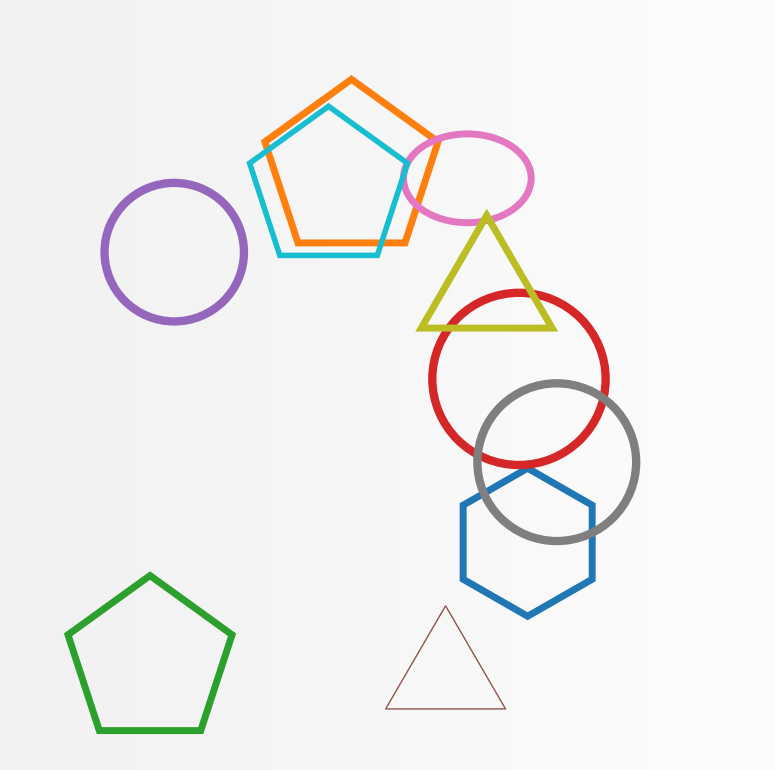[{"shape": "hexagon", "thickness": 2.5, "radius": 0.48, "center": [0.681, 0.296]}, {"shape": "pentagon", "thickness": 2.5, "radius": 0.59, "center": [0.454, 0.78]}, {"shape": "pentagon", "thickness": 2.5, "radius": 0.56, "center": [0.194, 0.141]}, {"shape": "circle", "thickness": 3, "radius": 0.56, "center": [0.67, 0.508]}, {"shape": "circle", "thickness": 3, "radius": 0.45, "center": [0.225, 0.673]}, {"shape": "triangle", "thickness": 0.5, "radius": 0.45, "center": [0.575, 0.124]}, {"shape": "oval", "thickness": 2.5, "radius": 0.41, "center": [0.603, 0.768]}, {"shape": "circle", "thickness": 3, "radius": 0.51, "center": [0.718, 0.4]}, {"shape": "triangle", "thickness": 2.5, "radius": 0.49, "center": [0.628, 0.623]}, {"shape": "pentagon", "thickness": 2, "radius": 0.54, "center": [0.424, 0.755]}]